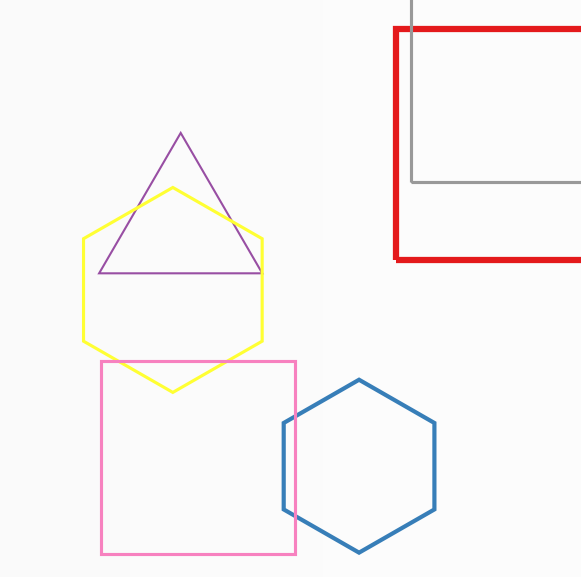[{"shape": "square", "thickness": 3, "radius": 1.0, "center": [0.882, 0.749]}, {"shape": "hexagon", "thickness": 2, "radius": 0.75, "center": [0.618, 0.192]}, {"shape": "triangle", "thickness": 1, "radius": 0.81, "center": [0.311, 0.607]}, {"shape": "hexagon", "thickness": 1.5, "radius": 0.89, "center": [0.297, 0.497]}, {"shape": "square", "thickness": 1.5, "radius": 0.83, "center": [0.341, 0.207]}, {"shape": "square", "thickness": 1.5, "radius": 0.85, "center": [0.877, 0.854]}]